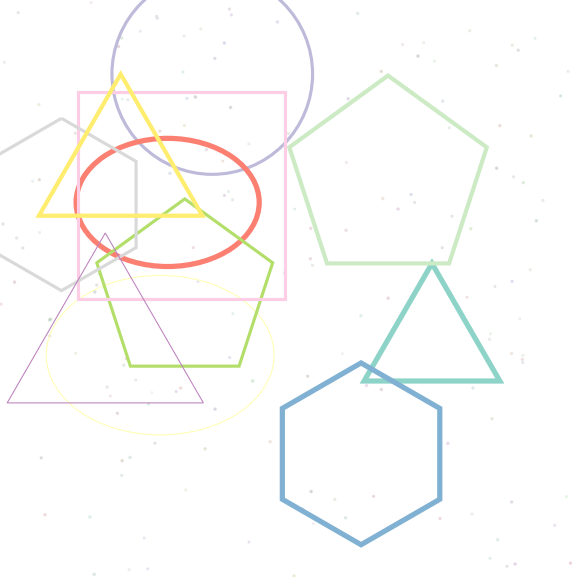[{"shape": "triangle", "thickness": 2.5, "radius": 0.68, "center": [0.748, 0.407]}, {"shape": "oval", "thickness": 0.5, "radius": 0.99, "center": [0.277, 0.384]}, {"shape": "circle", "thickness": 1.5, "radius": 0.87, "center": [0.368, 0.871]}, {"shape": "oval", "thickness": 2.5, "radius": 0.79, "center": [0.29, 0.649]}, {"shape": "hexagon", "thickness": 2.5, "radius": 0.79, "center": [0.625, 0.213]}, {"shape": "pentagon", "thickness": 1.5, "radius": 0.8, "center": [0.32, 0.495]}, {"shape": "square", "thickness": 1.5, "radius": 0.9, "center": [0.314, 0.66]}, {"shape": "hexagon", "thickness": 1.5, "radius": 0.75, "center": [0.106, 0.645]}, {"shape": "triangle", "thickness": 0.5, "radius": 0.98, "center": [0.182, 0.4]}, {"shape": "pentagon", "thickness": 2, "radius": 0.9, "center": [0.672, 0.688]}, {"shape": "triangle", "thickness": 2, "radius": 0.82, "center": [0.209, 0.707]}]